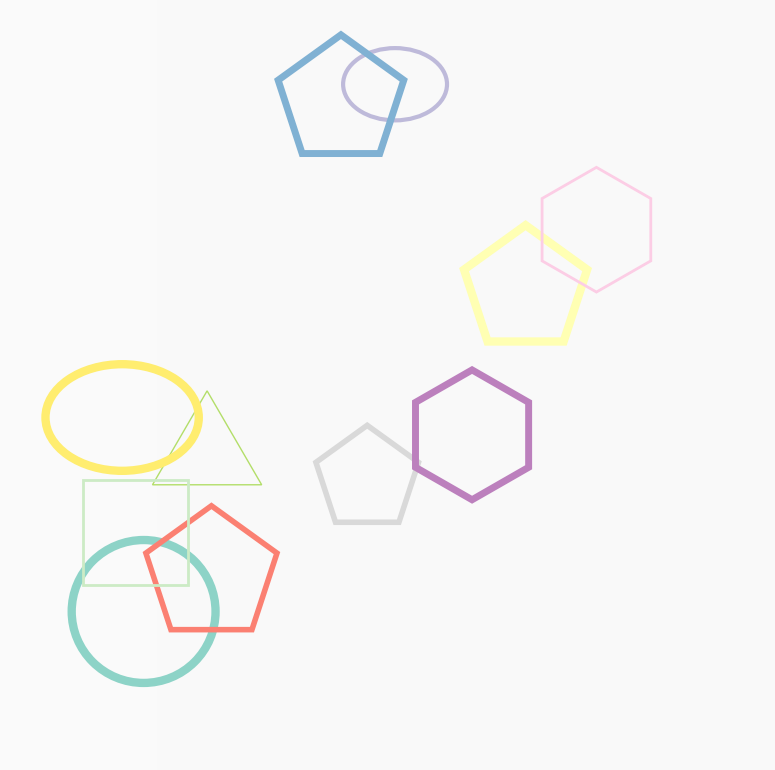[{"shape": "circle", "thickness": 3, "radius": 0.46, "center": [0.185, 0.206]}, {"shape": "pentagon", "thickness": 3, "radius": 0.42, "center": [0.678, 0.624]}, {"shape": "oval", "thickness": 1.5, "radius": 0.34, "center": [0.51, 0.891]}, {"shape": "pentagon", "thickness": 2, "radius": 0.44, "center": [0.273, 0.254]}, {"shape": "pentagon", "thickness": 2.5, "radius": 0.43, "center": [0.44, 0.87]}, {"shape": "triangle", "thickness": 0.5, "radius": 0.41, "center": [0.267, 0.411]}, {"shape": "hexagon", "thickness": 1, "radius": 0.4, "center": [0.77, 0.702]}, {"shape": "pentagon", "thickness": 2, "radius": 0.35, "center": [0.474, 0.378]}, {"shape": "hexagon", "thickness": 2.5, "radius": 0.42, "center": [0.609, 0.435]}, {"shape": "square", "thickness": 1, "radius": 0.34, "center": [0.175, 0.308]}, {"shape": "oval", "thickness": 3, "radius": 0.49, "center": [0.158, 0.458]}]